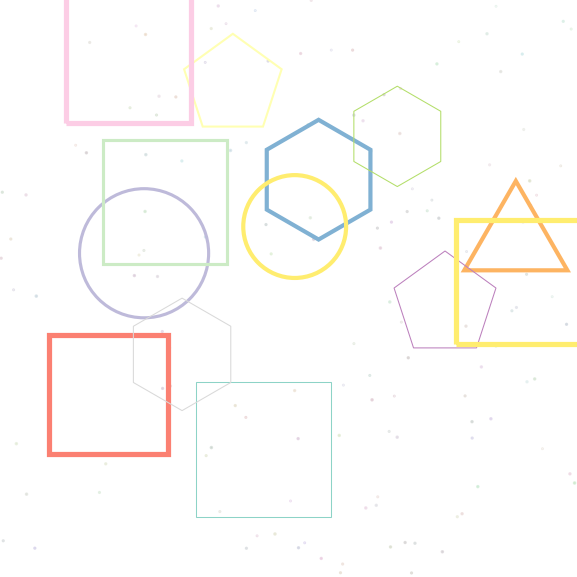[{"shape": "square", "thickness": 0.5, "radius": 0.58, "center": [0.456, 0.221]}, {"shape": "pentagon", "thickness": 1, "radius": 0.44, "center": [0.403, 0.852]}, {"shape": "circle", "thickness": 1.5, "radius": 0.56, "center": [0.249, 0.561]}, {"shape": "square", "thickness": 2.5, "radius": 0.52, "center": [0.187, 0.316]}, {"shape": "hexagon", "thickness": 2, "radius": 0.52, "center": [0.552, 0.688]}, {"shape": "triangle", "thickness": 2, "radius": 0.52, "center": [0.893, 0.583]}, {"shape": "hexagon", "thickness": 0.5, "radius": 0.43, "center": [0.688, 0.763]}, {"shape": "square", "thickness": 2.5, "radius": 0.54, "center": [0.223, 0.894]}, {"shape": "hexagon", "thickness": 0.5, "radius": 0.49, "center": [0.315, 0.386]}, {"shape": "pentagon", "thickness": 0.5, "radius": 0.46, "center": [0.771, 0.472]}, {"shape": "square", "thickness": 1.5, "radius": 0.54, "center": [0.286, 0.65]}, {"shape": "circle", "thickness": 2, "radius": 0.45, "center": [0.51, 0.607]}, {"shape": "square", "thickness": 2.5, "radius": 0.53, "center": [0.896, 0.511]}]